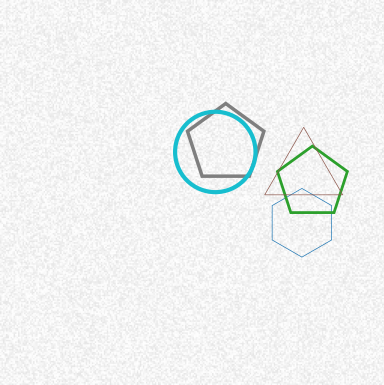[{"shape": "hexagon", "thickness": 0.5, "radius": 0.45, "center": [0.784, 0.421]}, {"shape": "pentagon", "thickness": 2, "radius": 0.48, "center": [0.811, 0.525]}, {"shape": "triangle", "thickness": 0.5, "radius": 0.58, "center": [0.789, 0.552]}, {"shape": "pentagon", "thickness": 2.5, "radius": 0.52, "center": [0.586, 0.627]}, {"shape": "circle", "thickness": 3, "radius": 0.52, "center": [0.559, 0.605]}]